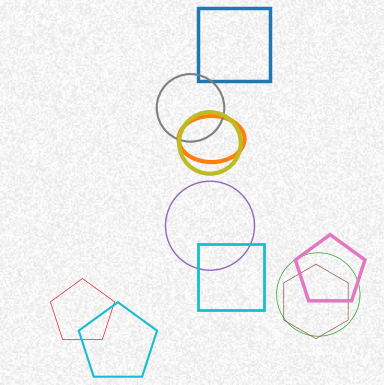[{"shape": "square", "thickness": 2.5, "radius": 0.47, "center": [0.607, 0.884]}, {"shape": "oval", "thickness": 3, "radius": 0.43, "center": [0.549, 0.639]}, {"shape": "circle", "thickness": 0.5, "radius": 0.54, "center": [0.827, 0.235]}, {"shape": "pentagon", "thickness": 0.5, "radius": 0.44, "center": [0.214, 0.189]}, {"shape": "circle", "thickness": 1, "radius": 0.58, "center": [0.545, 0.414]}, {"shape": "hexagon", "thickness": 0.5, "radius": 0.48, "center": [0.821, 0.217]}, {"shape": "pentagon", "thickness": 2.5, "radius": 0.48, "center": [0.858, 0.296]}, {"shape": "circle", "thickness": 1.5, "radius": 0.44, "center": [0.495, 0.72]}, {"shape": "circle", "thickness": 3, "radius": 0.4, "center": [0.545, 0.629]}, {"shape": "pentagon", "thickness": 1.5, "radius": 0.53, "center": [0.306, 0.108]}, {"shape": "square", "thickness": 2, "radius": 0.43, "center": [0.6, 0.282]}]